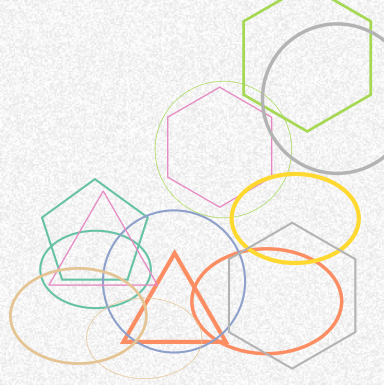[{"shape": "oval", "thickness": 1.5, "radius": 0.72, "center": [0.248, 0.3]}, {"shape": "pentagon", "thickness": 1.5, "radius": 0.72, "center": [0.246, 0.39]}, {"shape": "oval", "thickness": 2.5, "radius": 0.97, "center": [0.693, 0.218]}, {"shape": "triangle", "thickness": 3, "radius": 0.77, "center": [0.454, 0.189]}, {"shape": "circle", "thickness": 1.5, "radius": 0.92, "center": [0.452, 0.269]}, {"shape": "triangle", "thickness": 1, "radius": 0.81, "center": [0.268, 0.341]}, {"shape": "hexagon", "thickness": 1, "radius": 0.78, "center": [0.571, 0.618]}, {"shape": "circle", "thickness": 0.5, "radius": 0.89, "center": [0.58, 0.612]}, {"shape": "hexagon", "thickness": 2, "radius": 0.95, "center": [0.798, 0.849]}, {"shape": "oval", "thickness": 3, "radius": 0.83, "center": [0.767, 0.432]}, {"shape": "oval", "thickness": 0.5, "radius": 0.75, "center": [0.375, 0.121]}, {"shape": "oval", "thickness": 2, "radius": 0.88, "center": [0.204, 0.179]}, {"shape": "hexagon", "thickness": 1.5, "radius": 0.95, "center": [0.759, 0.232]}, {"shape": "circle", "thickness": 2.5, "radius": 0.97, "center": [0.876, 0.744]}]